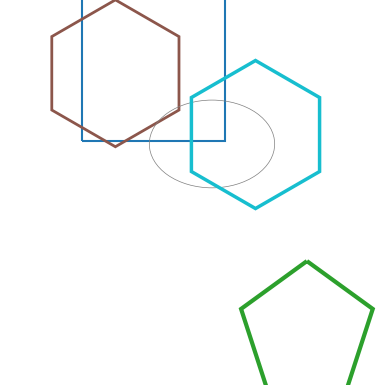[{"shape": "square", "thickness": 1.5, "radius": 0.93, "center": [0.399, 0.82]}, {"shape": "pentagon", "thickness": 3, "radius": 0.9, "center": [0.797, 0.142]}, {"shape": "hexagon", "thickness": 2, "radius": 0.95, "center": [0.3, 0.81]}, {"shape": "oval", "thickness": 0.5, "radius": 0.81, "center": [0.551, 0.626]}, {"shape": "hexagon", "thickness": 2.5, "radius": 0.96, "center": [0.664, 0.651]}]